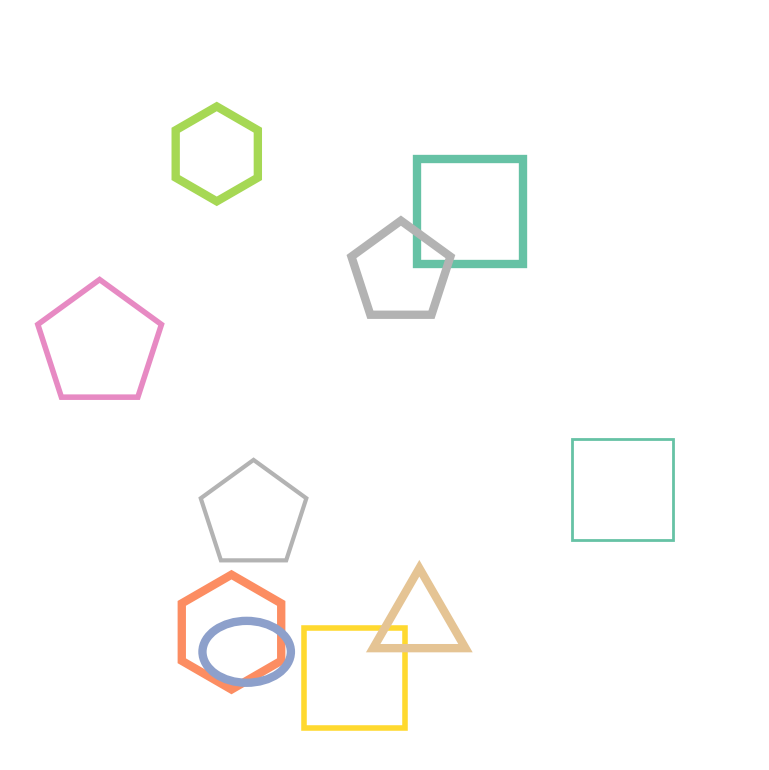[{"shape": "square", "thickness": 1, "radius": 0.33, "center": [0.808, 0.365]}, {"shape": "square", "thickness": 3, "radius": 0.34, "center": [0.61, 0.725]}, {"shape": "hexagon", "thickness": 3, "radius": 0.37, "center": [0.301, 0.179]}, {"shape": "oval", "thickness": 3, "radius": 0.29, "center": [0.32, 0.153]}, {"shape": "pentagon", "thickness": 2, "radius": 0.42, "center": [0.129, 0.553]}, {"shape": "hexagon", "thickness": 3, "radius": 0.31, "center": [0.282, 0.8]}, {"shape": "square", "thickness": 2, "radius": 0.33, "center": [0.46, 0.119]}, {"shape": "triangle", "thickness": 3, "radius": 0.35, "center": [0.545, 0.193]}, {"shape": "pentagon", "thickness": 1.5, "radius": 0.36, "center": [0.329, 0.331]}, {"shape": "pentagon", "thickness": 3, "radius": 0.34, "center": [0.521, 0.646]}]